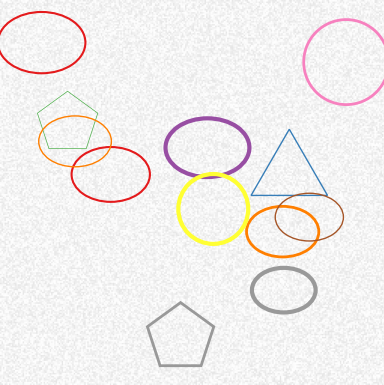[{"shape": "oval", "thickness": 1.5, "radius": 0.57, "center": [0.108, 0.889]}, {"shape": "oval", "thickness": 1.5, "radius": 0.51, "center": [0.288, 0.547]}, {"shape": "triangle", "thickness": 1, "radius": 0.57, "center": [0.751, 0.55]}, {"shape": "pentagon", "thickness": 0.5, "radius": 0.41, "center": [0.176, 0.681]}, {"shape": "oval", "thickness": 3, "radius": 0.54, "center": [0.539, 0.616]}, {"shape": "oval", "thickness": 2, "radius": 0.47, "center": [0.734, 0.398]}, {"shape": "oval", "thickness": 1, "radius": 0.47, "center": [0.195, 0.633]}, {"shape": "circle", "thickness": 3, "radius": 0.45, "center": [0.554, 0.457]}, {"shape": "oval", "thickness": 1, "radius": 0.44, "center": [0.803, 0.436]}, {"shape": "circle", "thickness": 2, "radius": 0.55, "center": [0.899, 0.839]}, {"shape": "pentagon", "thickness": 2, "radius": 0.45, "center": [0.469, 0.123]}, {"shape": "oval", "thickness": 3, "radius": 0.41, "center": [0.737, 0.246]}]